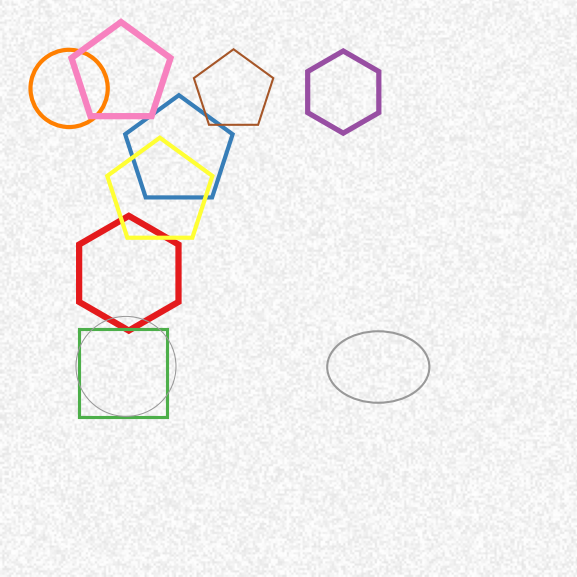[{"shape": "hexagon", "thickness": 3, "radius": 0.5, "center": [0.223, 0.526]}, {"shape": "pentagon", "thickness": 2, "radius": 0.49, "center": [0.31, 0.736]}, {"shape": "square", "thickness": 1.5, "radius": 0.38, "center": [0.213, 0.353]}, {"shape": "hexagon", "thickness": 2.5, "radius": 0.36, "center": [0.594, 0.84]}, {"shape": "circle", "thickness": 2, "radius": 0.33, "center": [0.12, 0.846]}, {"shape": "pentagon", "thickness": 2, "radius": 0.48, "center": [0.277, 0.665]}, {"shape": "pentagon", "thickness": 1, "radius": 0.36, "center": [0.404, 0.842]}, {"shape": "pentagon", "thickness": 3, "radius": 0.45, "center": [0.21, 0.871]}, {"shape": "circle", "thickness": 0.5, "radius": 0.43, "center": [0.218, 0.365]}, {"shape": "oval", "thickness": 1, "radius": 0.44, "center": [0.655, 0.364]}]